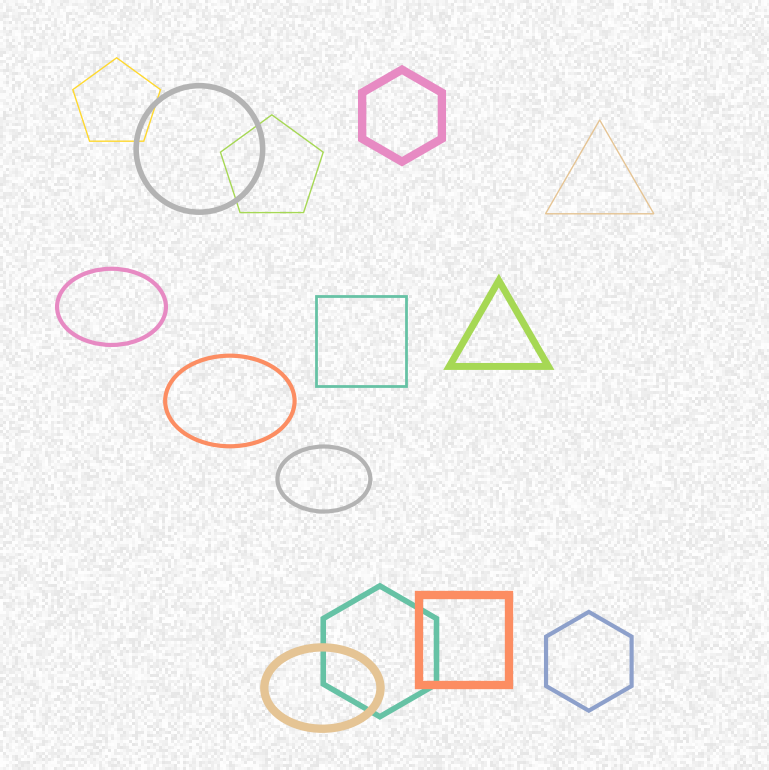[{"shape": "hexagon", "thickness": 2, "radius": 0.42, "center": [0.493, 0.154]}, {"shape": "square", "thickness": 1, "radius": 0.29, "center": [0.469, 0.557]}, {"shape": "square", "thickness": 3, "radius": 0.29, "center": [0.602, 0.169]}, {"shape": "oval", "thickness": 1.5, "radius": 0.42, "center": [0.299, 0.479]}, {"shape": "hexagon", "thickness": 1.5, "radius": 0.32, "center": [0.765, 0.141]}, {"shape": "hexagon", "thickness": 3, "radius": 0.3, "center": [0.522, 0.85]}, {"shape": "oval", "thickness": 1.5, "radius": 0.35, "center": [0.145, 0.601]}, {"shape": "triangle", "thickness": 2.5, "radius": 0.37, "center": [0.648, 0.561]}, {"shape": "pentagon", "thickness": 0.5, "radius": 0.35, "center": [0.353, 0.781]}, {"shape": "pentagon", "thickness": 0.5, "radius": 0.3, "center": [0.152, 0.865]}, {"shape": "oval", "thickness": 3, "radius": 0.38, "center": [0.419, 0.106]}, {"shape": "triangle", "thickness": 0.5, "radius": 0.41, "center": [0.779, 0.763]}, {"shape": "oval", "thickness": 1.5, "radius": 0.3, "center": [0.421, 0.378]}, {"shape": "circle", "thickness": 2, "radius": 0.41, "center": [0.259, 0.807]}]